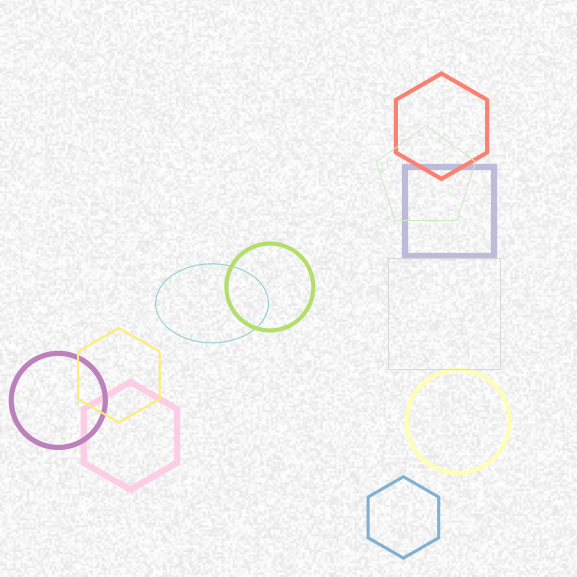[{"shape": "oval", "thickness": 0.5, "radius": 0.49, "center": [0.367, 0.474]}, {"shape": "circle", "thickness": 2, "radius": 0.45, "center": [0.793, 0.27]}, {"shape": "square", "thickness": 3, "radius": 0.38, "center": [0.779, 0.633]}, {"shape": "hexagon", "thickness": 2, "radius": 0.46, "center": [0.765, 0.781]}, {"shape": "hexagon", "thickness": 1.5, "radius": 0.35, "center": [0.699, 0.103]}, {"shape": "circle", "thickness": 2, "radius": 0.38, "center": [0.467, 0.502]}, {"shape": "hexagon", "thickness": 3, "radius": 0.47, "center": [0.226, 0.244]}, {"shape": "square", "thickness": 0.5, "radius": 0.48, "center": [0.769, 0.456]}, {"shape": "circle", "thickness": 2.5, "radius": 0.41, "center": [0.101, 0.306]}, {"shape": "pentagon", "thickness": 0.5, "radius": 0.45, "center": [0.738, 0.691]}, {"shape": "hexagon", "thickness": 1, "radius": 0.41, "center": [0.206, 0.349]}]